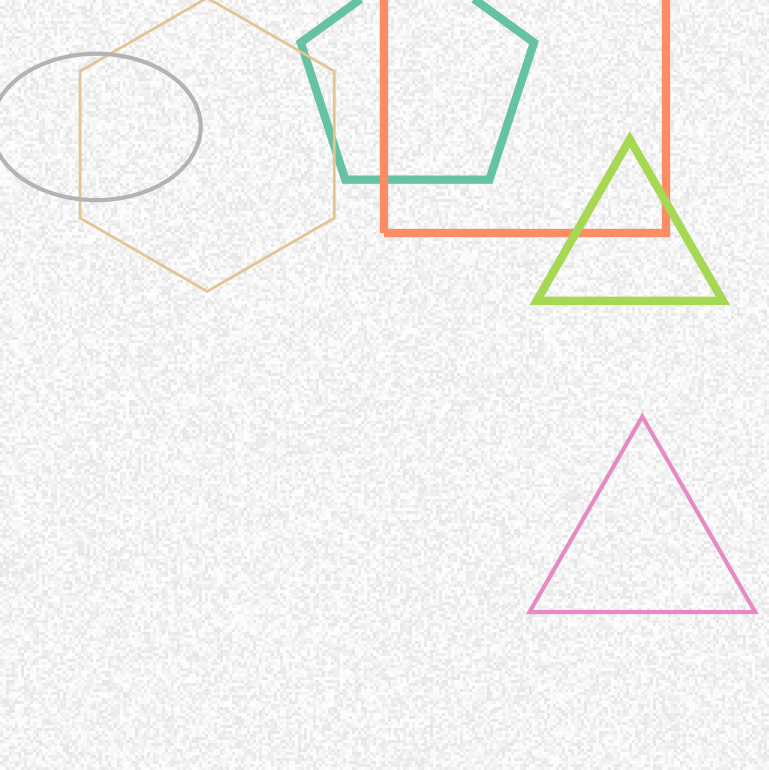[{"shape": "pentagon", "thickness": 3, "radius": 0.8, "center": [0.542, 0.896]}, {"shape": "square", "thickness": 3, "radius": 0.92, "center": [0.682, 0.881]}, {"shape": "triangle", "thickness": 1.5, "radius": 0.85, "center": [0.834, 0.29]}, {"shape": "triangle", "thickness": 3, "radius": 0.7, "center": [0.818, 0.679]}, {"shape": "hexagon", "thickness": 1, "radius": 0.95, "center": [0.269, 0.812]}, {"shape": "oval", "thickness": 1.5, "radius": 0.68, "center": [0.125, 0.835]}]